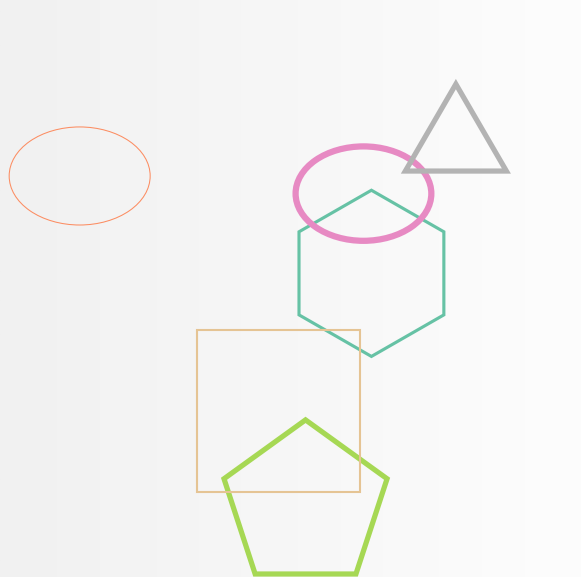[{"shape": "hexagon", "thickness": 1.5, "radius": 0.72, "center": [0.639, 0.526]}, {"shape": "oval", "thickness": 0.5, "radius": 0.61, "center": [0.137, 0.694]}, {"shape": "oval", "thickness": 3, "radius": 0.58, "center": [0.625, 0.664]}, {"shape": "pentagon", "thickness": 2.5, "radius": 0.74, "center": [0.526, 0.125]}, {"shape": "square", "thickness": 1, "radius": 0.7, "center": [0.479, 0.287]}, {"shape": "triangle", "thickness": 2.5, "radius": 0.5, "center": [0.784, 0.753]}]